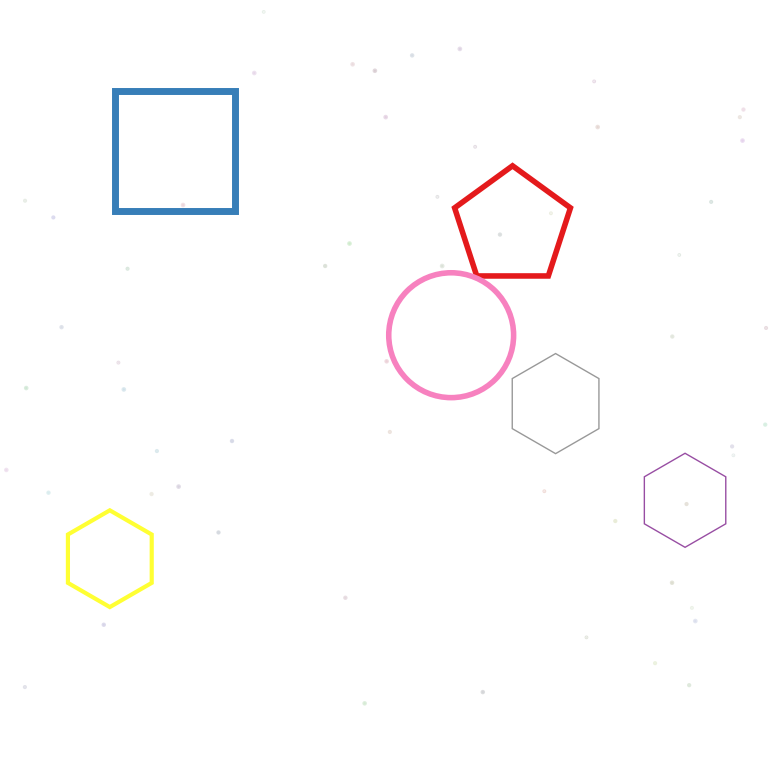[{"shape": "pentagon", "thickness": 2, "radius": 0.4, "center": [0.666, 0.706]}, {"shape": "square", "thickness": 2.5, "radius": 0.39, "center": [0.228, 0.804]}, {"shape": "hexagon", "thickness": 0.5, "radius": 0.31, "center": [0.89, 0.35]}, {"shape": "hexagon", "thickness": 1.5, "radius": 0.31, "center": [0.143, 0.274]}, {"shape": "circle", "thickness": 2, "radius": 0.41, "center": [0.586, 0.565]}, {"shape": "hexagon", "thickness": 0.5, "radius": 0.32, "center": [0.722, 0.476]}]